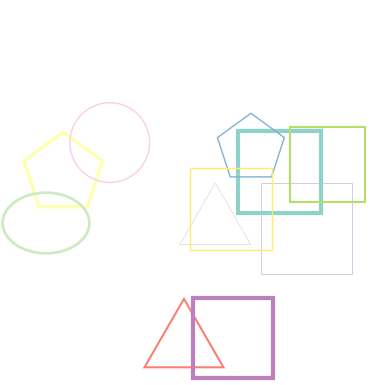[{"shape": "square", "thickness": 3, "radius": 0.54, "center": [0.727, 0.553]}, {"shape": "pentagon", "thickness": 2.5, "radius": 0.54, "center": [0.164, 0.55]}, {"shape": "square", "thickness": 0.5, "radius": 0.59, "center": [0.795, 0.407]}, {"shape": "triangle", "thickness": 1.5, "radius": 0.59, "center": [0.478, 0.105]}, {"shape": "pentagon", "thickness": 1, "radius": 0.46, "center": [0.652, 0.614]}, {"shape": "square", "thickness": 1.5, "radius": 0.48, "center": [0.851, 0.573]}, {"shape": "circle", "thickness": 1, "radius": 0.52, "center": [0.285, 0.63]}, {"shape": "triangle", "thickness": 0.5, "radius": 0.53, "center": [0.559, 0.418]}, {"shape": "square", "thickness": 3, "radius": 0.52, "center": [0.605, 0.122]}, {"shape": "oval", "thickness": 2, "radius": 0.56, "center": [0.119, 0.421]}, {"shape": "square", "thickness": 1, "radius": 0.53, "center": [0.599, 0.457]}]